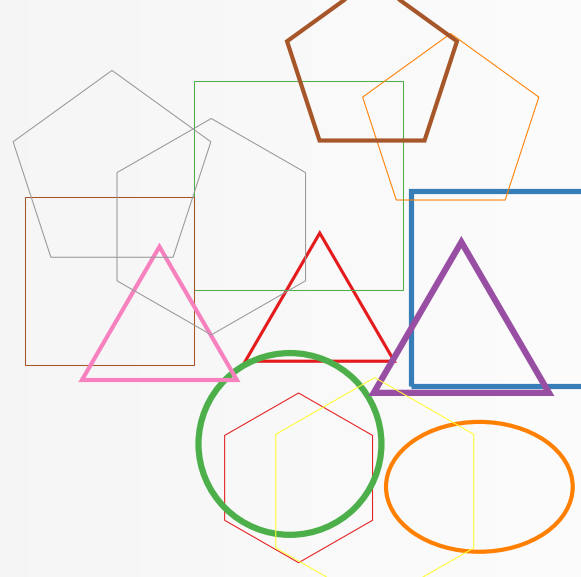[{"shape": "hexagon", "thickness": 0.5, "radius": 0.73, "center": [0.514, 0.172]}, {"shape": "triangle", "thickness": 1.5, "radius": 0.74, "center": [0.55, 0.448]}, {"shape": "square", "thickness": 2.5, "radius": 0.84, "center": [0.876, 0.499]}, {"shape": "circle", "thickness": 3, "radius": 0.79, "center": [0.499, 0.23]}, {"shape": "square", "thickness": 0.5, "radius": 0.9, "center": [0.514, 0.678]}, {"shape": "triangle", "thickness": 3, "radius": 0.87, "center": [0.794, 0.406]}, {"shape": "oval", "thickness": 2, "radius": 0.8, "center": [0.825, 0.156]}, {"shape": "pentagon", "thickness": 0.5, "radius": 0.8, "center": [0.775, 0.782]}, {"shape": "hexagon", "thickness": 0.5, "radius": 0.98, "center": [0.645, 0.149]}, {"shape": "pentagon", "thickness": 2, "radius": 0.77, "center": [0.64, 0.88]}, {"shape": "square", "thickness": 0.5, "radius": 0.73, "center": [0.189, 0.513]}, {"shape": "triangle", "thickness": 2, "radius": 0.77, "center": [0.274, 0.418]}, {"shape": "hexagon", "thickness": 0.5, "radius": 0.94, "center": [0.363, 0.607]}, {"shape": "pentagon", "thickness": 0.5, "radius": 0.89, "center": [0.193, 0.698]}]